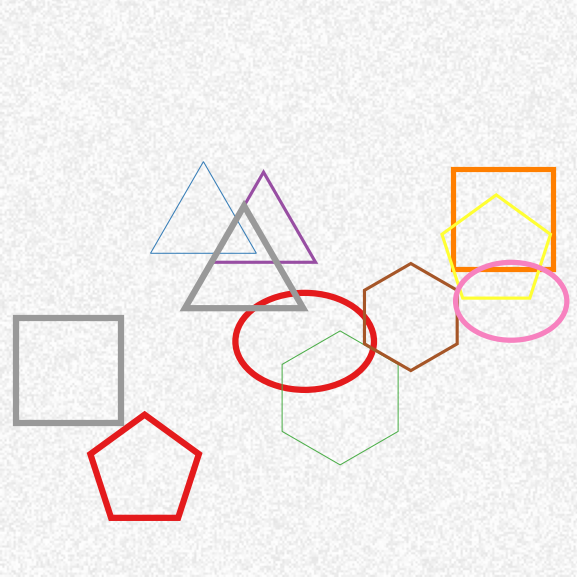[{"shape": "pentagon", "thickness": 3, "radius": 0.49, "center": [0.25, 0.182]}, {"shape": "oval", "thickness": 3, "radius": 0.6, "center": [0.528, 0.408]}, {"shape": "triangle", "thickness": 0.5, "radius": 0.53, "center": [0.352, 0.613]}, {"shape": "hexagon", "thickness": 0.5, "radius": 0.58, "center": [0.589, 0.31]}, {"shape": "triangle", "thickness": 1.5, "radius": 0.52, "center": [0.456, 0.597]}, {"shape": "square", "thickness": 2.5, "radius": 0.43, "center": [0.871, 0.619]}, {"shape": "pentagon", "thickness": 1.5, "radius": 0.49, "center": [0.859, 0.563]}, {"shape": "hexagon", "thickness": 1.5, "radius": 0.46, "center": [0.711, 0.45]}, {"shape": "oval", "thickness": 2.5, "radius": 0.48, "center": [0.885, 0.477]}, {"shape": "square", "thickness": 3, "radius": 0.46, "center": [0.118, 0.358]}, {"shape": "triangle", "thickness": 3, "radius": 0.59, "center": [0.423, 0.525]}]